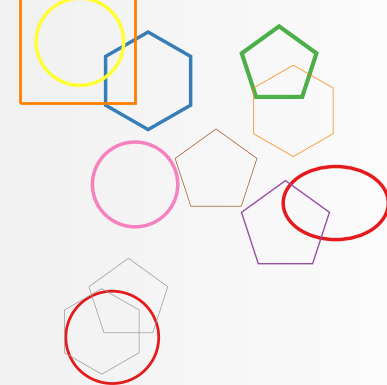[{"shape": "circle", "thickness": 2, "radius": 0.6, "center": [0.29, 0.124]}, {"shape": "oval", "thickness": 2.5, "radius": 0.68, "center": [0.866, 0.473]}, {"shape": "hexagon", "thickness": 2.5, "radius": 0.63, "center": [0.382, 0.79]}, {"shape": "pentagon", "thickness": 3, "radius": 0.51, "center": [0.72, 0.83]}, {"shape": "pentagon", "thickness": 1, "radius": 0.6, "center": [0.737, 0.412]}, {"shape": "hexagon", "thickness": 0.5, "radius": 0.59, "center": [0.757, 0.712]}, {"shape": "square", "thickness": 2, "radius": 0.75, "center": [0.2, 0.882]}, {"shape": "circle", "thickness": 2.5, "radius": 0.57, "center": [0.206, 0.891]}, {"shape": "pentagon", "thickness": 0.5, "radius": 0.55, "center": [0.558, 0.554]}, {"shape": "circle", "thickness": 2.5, "radius": 0.55, "center": [0.349, 0.521]}, {"shape": "hexagon", "thickness": 0.5, "radius": 0.56, "center": [0.263, 0.139]}, {"shape": "pentagon", "thickness": 0.5, "radius": 0.54, "center": [0.331, 0.222]}]